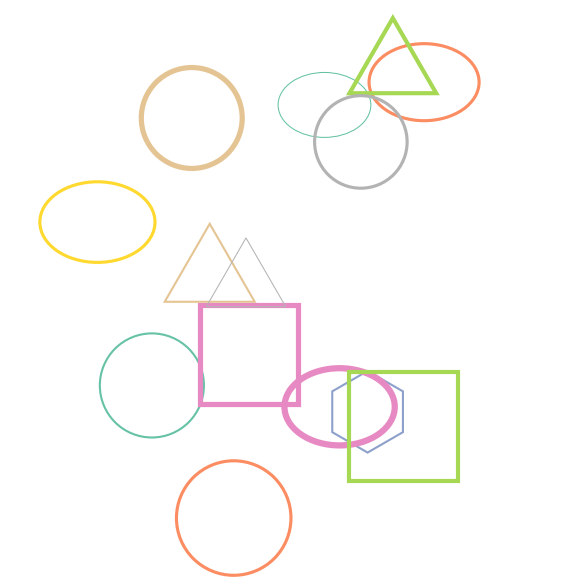[{"shape": "oval", "thickness": 0.5, "radius": 0.4, "center": [0.562, 0.817]}, {"shape": "circle", "thickness": 1, "radius": 0.45, "center": [0.263, 0.332]}, {"shape": "circle", "thickness": 1.5, "radius": 0.5, "center": [0.405, 0.102]}, {"shape": "oval", "thickness": 1.5, "radius": 0.48, "center": [0.734, 0.857]}, {"shape": "hexagon", "thickness": 1, "radius": 0.35, "center": [0.637, 0.286]}, {"shape": "oval", "thickness": 3, "radius": 0.48, "center": [0.588, 0.295]}, {"shape": "square", "thickness": 2.5, "radius": 0.43, "center": [0.432, 0.385]}, {"shape": "triangle", "thickness": 2, "radius": 0.43, "center": [0.68, 0.881]}, {"shape": "square", "thickness": 2, "radius": 0.47, "center": [0.698, 0.26]}, {"shape": "oval", "thickness": 1.5, "radius": 0.5, "center": [0.169, 0.615]}, {"shape": "triangle", "thickness": 1, "radius": 0.45, "center": [0.363, 0.522]}, {"shape": "circle", "thickness": 2.5, "radius": 0.44, "center": [0.332, 0.795]}, {"shape": "circle", "thickness": 1.5, "radius": 0.4, "center": [0.625, 0.753]}, {"shape": "triangle", "thickness": 0.5, "radius": 0.4, "center": [0.426, 0.508]}]